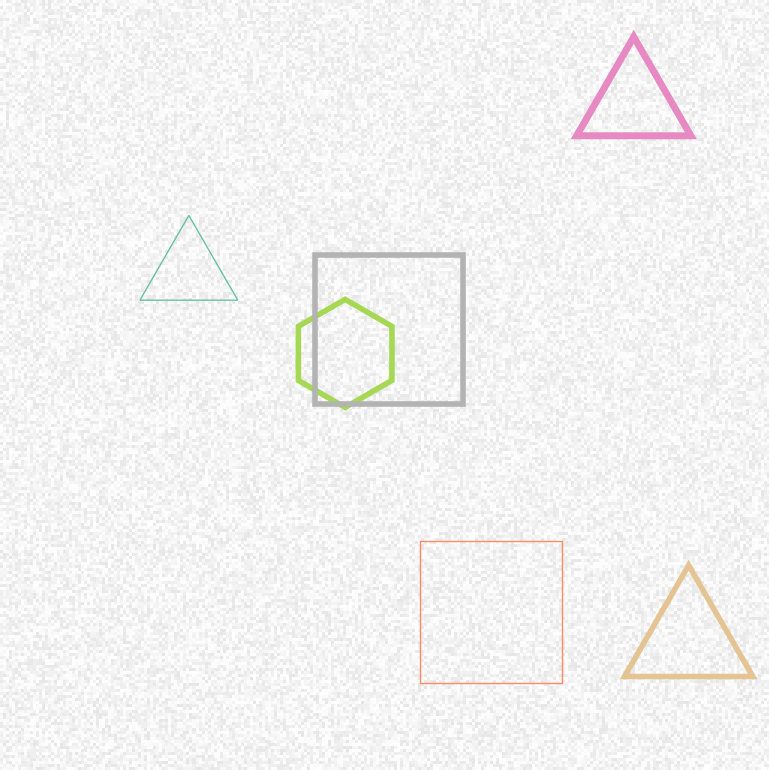[{"shape": "triangle", "thickness": 0.5, "radius": 0.37, "center": [0.245, 0.647]}, {"shape": "square", "thickness": 0.5, "radius": 0.46, "center": [0.637, 0.205]}, {"shape": "triangle", "thickness": 2.5, "radius": 0.43, "center": [0.823, 0.867]}, {"shape": "hexagon", "thickness": 2, "radius": 0.35, "center": [0.448, 0.541]}, {"shape": "triangle", "thickness": 2, "radius": 0.48, "center": [0.894, 0.17]}, {"shape": "square", "thickness": 2, "radius": 0.48, "center": [0.505, 0.572]}]